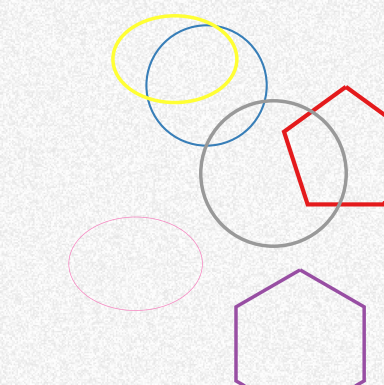[{"shape": "pentagon", "thickness": 3, "radius": 0.84, "center": [0.898, 0.606]}, {"shape": "circle", "thickness": 1.5, "radius": 0.78, "center": [0.537, 0.778]}, {"shape": "hexagon", "thickness": 2.5, "radius": 0.96, "center": [0.779, 0.107]}, {"shape": "oval", "thickness": 2.5, "radius": 0.8, "center": [0.454, 0.846]}, {"shape": "oval", "thickness": 0.5, "radius": 0.87, "center": [0.352, 0.315]}, {"shape": "circle", "thickness": 2.5, "radius": 0.94, "center": [0.71, 0.549]}]